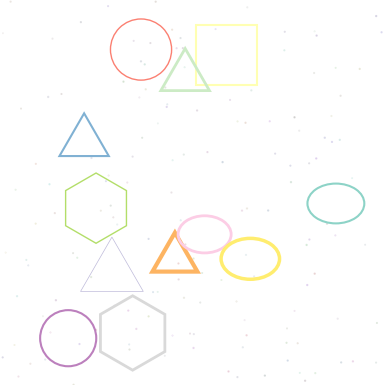[{"shape": "oval", "thickness": 1.5, "radius": 0.37, "center": [0.872, 0.471]}, {"shape": "square", "thickness": 1.5, "radius": 0.4, "center": [0.589, 0.857]}, {"shape": "triangle", "thickness": 0.5, "radius": 0.47, "center": [0.291, 0.29]}, {"shape": "circle", "thickness": 1, "radius": 0.4, "center": [0.366, 0.871]}, {"shape": "triangle", "thickness": 1.5, "radius": 0.37, "center": [0.219, 0.632]}, {"shape": "triangle", "thickness": 3, "radius": 0.34, "center": [0.454, 0.328]}, {"shape": "hexagon", "thickness": 1, "radius": 0.46, "center": [0.249, 0.459]}, {"shape": "oval", "thickness": 2, "radius": 0.34, "center": [0.531, 0.391]}, {"shape": "hexagon", "thickness": 2, "radius": 0.48, "center": [0.345, 0.135]}, {"shape": "circle", "thickness": 1.5, "radius": 0.36, "center": [0.177, 0.122]}, {"shape": "triangle", "thickness": 2, "radius": 0.36, "center": [0.481, 0.801]}, {"shape": "oval", "thickness": 2.5, "radius": 0.38, "center": [0.65, 0.328]}]